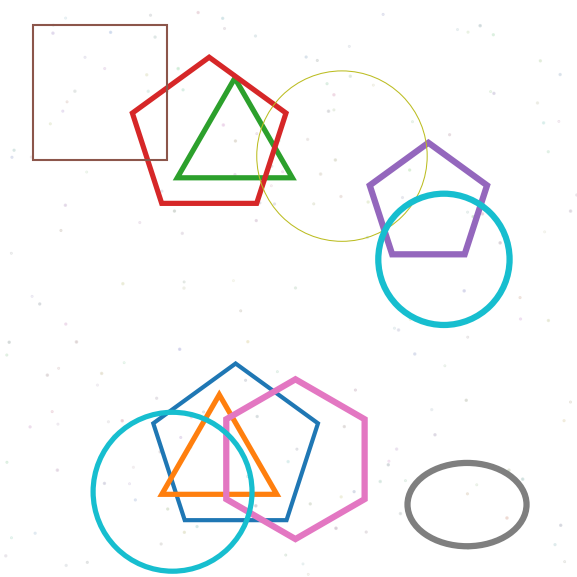[{"shape": "pentagon", "thickness": 2, "radius": 0.75, "center": [0.408, 0.22]}, {"shape": "triangle", "thickness": 2.5, "radius": 0.57, "center": [0.38, 0.201]}, {"shape": "triangle", "thickness": 2.5, "radius": 0.58, "center": [0.407, 0.749]}, {"shape": "pentagon", "thickness": 2.5, "radius": 0.7, "center": [0.362, 0.76]}, {"shape": "pentagon", "thickness": 3, "radius": 0.53, "center": [0.742, 0.645]}, {"shape": "square", "thickness": 1, "radius": 0.58, "center": [0.174, 0.839]}, {"shape": "hexagon", "thickness": 3, "radius": 0.69, "center": [0.512, 0.204]}, {"shape": "oval", "thickness": 3, "radius": 0.52, "center": [0.809, 0.125]}, {"shape": "circle", "thickness": 0.5, "radius": 0.74, "center": [0.592, 0.729]}, {"shape": "circle", "thickness": 3, "radius": 0.57, "center": [0.769, 0.55]}, {"shape": "circle", "thickness": 2.5, "radius": 0.69, "center": [0.299, 0.148]}]